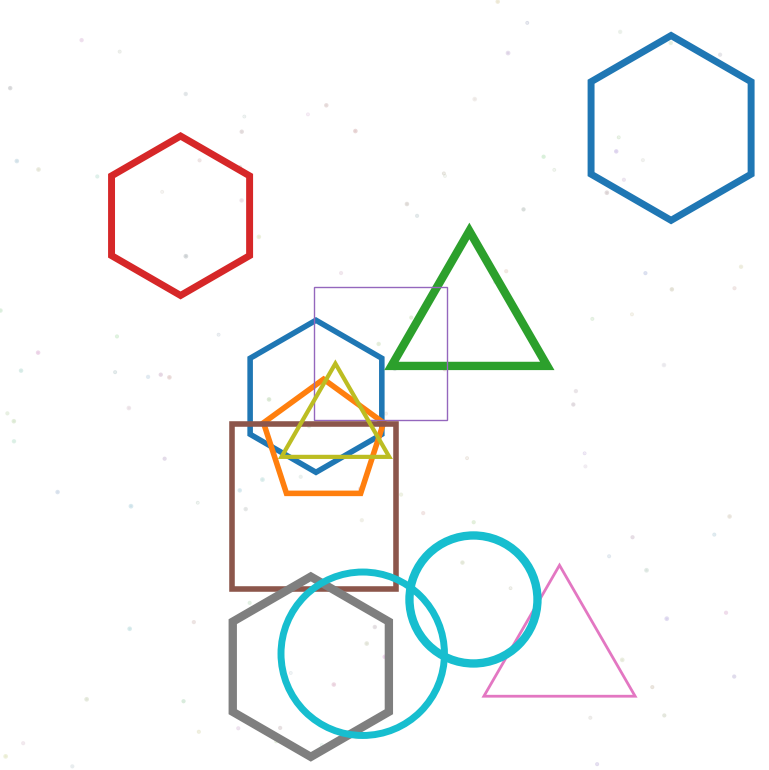[{"shape": "hexagon", "thickness": 2, "radius": 0.49, "center": [0.41, 0.485]}, {"shape": "hexagon", "thickness": 2.5, "radius": 0.6, "center": [0.872, 0.834]}, {"shape": "pentagon", "thickness": 2, "radius": 0.41, "center": [0.42, 0.426]}, {"shape": "triangle", "thickness": 3, "radius": 0.58, "center": [0.61, 0.583]}, {"shape": "hexagon", "thickness": 2.5, "radius": 0.52, "center": [0.235, 0.72]}, {"shape": "square", "thickness": 0.5, "radius": 0.43, "center": [0.494, 0.541]}, {"shape": "square", "thickness": 2, "radius": 0.53, "center": [0.408, 0.342]}, {"shape": "triangle", "thickness": 1, "radius": 0.57, "center": [0.727, 0.153]}, {"shape": "hexagon", "thickness": 3, "radius": 0.59, "center": [0.404, 0.134]}, {"shape": "triangle", "thickness": 1.5, "radius": 0.4, "center": [0.436, 0.447]}, {"shape": "circle", "thickness": 2.5, "radius": 0.53, "center": [0.471, 0.151]}, {"shape": "circle", "thickness": 3, "radius": 0.42, "center": [0.615, 0.221]}]